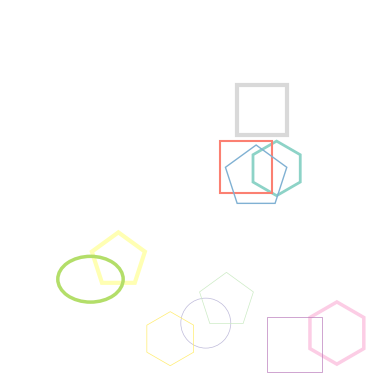[{"shape": "hexagon", "thickness": 2, "radius": 0.35, "center": [0.719, 0.563]}, {"shape": "pentagon", "thickness": 3, "radius": 0.36, "center": [0.307, 0.324]}, {"shape": "circle", "thickness": 0.5, "radius": 0.32, "center": [0.535, 0.161]}, {"shape": "square", "thickness": 1.5, "radius": 0.34, "center": [0.639, 0.567]}, {"shape": "pentagon", "thickness": 1, "radius": 0.42, "center": [0.665, 0.54]}, {"shape": "oval", "thickness": 2.5, "radius": 0.42, "center": [0.235, 0.275]}, {"shape": "hexagon", "thickness": 2.5, "radius": 0.4, "center": [0.875, 0.135]}, {"shape": "square", "thickness": 3, "radius": 0.32, "center": [0.68, 0.714]}, {"shape": "square", "thickness": 0.5, "radius": 0.36, "center": [0.765, 0.105]}, {"shape": "pentagon", "thickness": 0.5, "radius": 0.37, "center": [0.588, 0.219]}, {"shape": "hexagon", "thickness": 0.5, "radius": 0.35, "center": [0.442, 0.12]}]